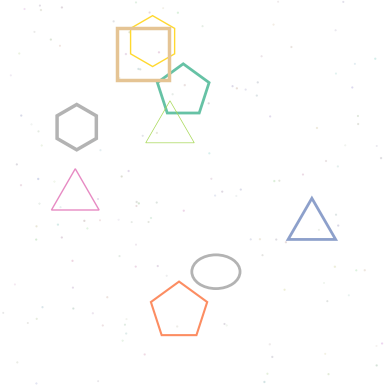[{"shape": "pentagon", "thickness": 2, "radius": 0.35, "center": [0.476, 0.764]}, {"shape": "pentagon", "thickness": 1.5, "radius": 0.38, "center": [0.465, 0.192]}, {"shape": "triangle", "thickness": 2, "radius": 0.36, "center": [0.81, 0.414]}, {"shape": "triangle", "thickness": 1, "radius": 0.36, "center": [0.196, 0.49]}, {"shape": "triangle", "thickness": 0.5, "radius": 0.36, "center": [0.442, 0.665]}, {"shape": "hexagon", "thickness": 1, "radius": 0.33, "center": [0.396, 0.893]}, {"shape": "square", "thickness": 2.5, "radius": 0.34, "center": [0.372, 0.859]}, {"shape": "oval", "thickness": 2, "radius": 0.31, "center": [0.561, 0.294]}, {"shape": "hexagon", "thickness": 2.5, "radius": 0.29, "center": [0.199, 0.67]}]